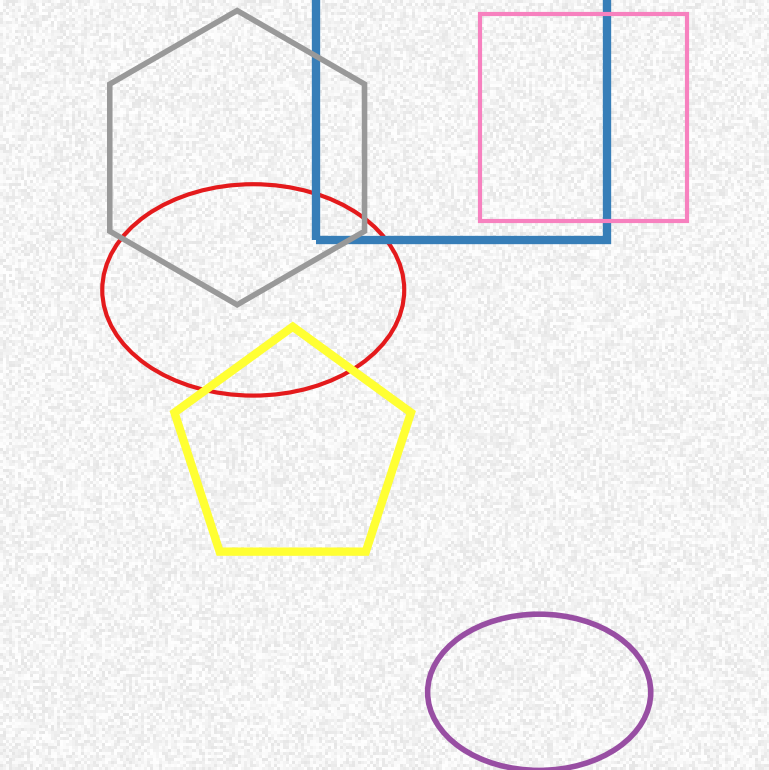[{"shape": "oval", "thickness": 1.5, "radius": 0.98, "center": [0.329, 0.624]}, {"shape": "square", "thickness": 3, "radius": 0.95, "center": [0.599, 0.878]}, {"shape": "oval", "thickness": 2, "radius": 0.72, "center": [0.7, 0.101]}, {"shape": "pentagon", "thickness": 3, "radius": 0.81, "center": [0.38, 0.414]}, {"shape": "square", "thickness": 1.5, "radius": 0.67, "center": [0.758, 0.848]}, {"shape": "hexagon", "thickness": 2, "radius": 0.96, "center": [0.308, 0.795]}]